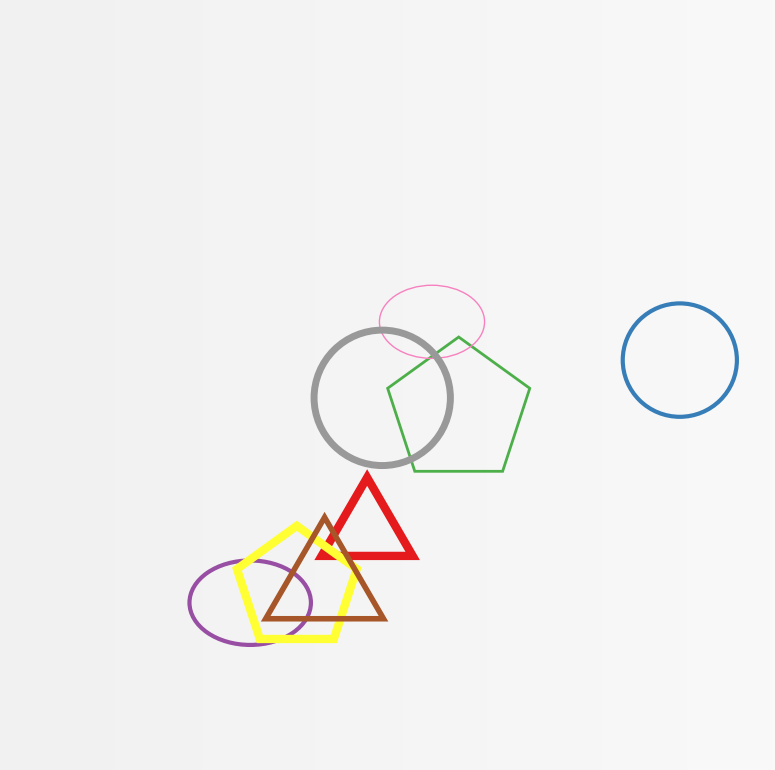[{"shape": "triangle", "thickness": 3, "radius": 0.34, "center": [0.474, 0.312]}, {"shape": "circle", "thickness": 1.5, "radius": 0.37, "center": [0.877, 0.532]}, {"shape": "pentagon", "thickness": 1, "radius": 0.48, "center": [0.592, 0.466]}, {"shape": "oval", "thickness": 1.5, "radius": 0.39, "center": [0.323, 0.217]}, {"shape": "pentagon", "thickness": 3, "radius": 0.41, "center": [0.383, 0.236]}, {"shape": "triangle", "thickness": 2, "radius": 0.44, "center": [0.419, 0.24]}, {"shape": "oval", "thickness": 0.5, "radius": 0.34, "center": [0.557, 0.582]}, {"shape": "circle", "thickness": 2.5, "radius": 0.44, "center": [0.493, 0.483]}]